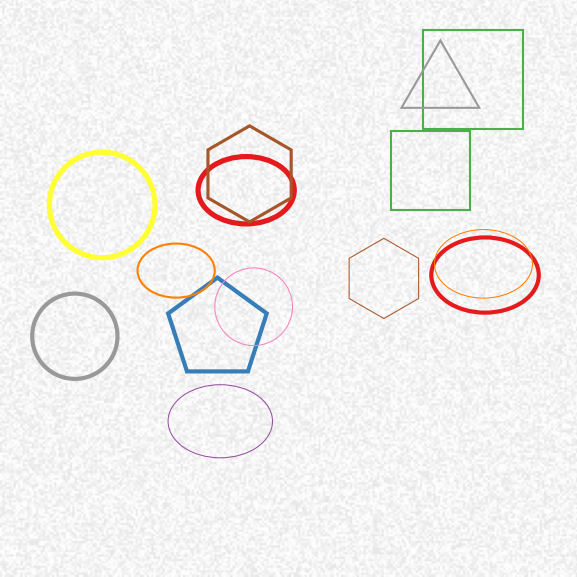[{"shape": "oval", "thickness": 2, "radius": 0.47, "center": [0.84, 0.523]}, {"shape": "oval", "thickness": 2.5, "radius": 0.42, "center": [0.426, 0.67]}, {"shape": "pentagon", "thickness": 2, "radius": 0.45, "center": [0.377, 0.429]}, {"shape": "square", "thickness": 1, "radius": 0.43, "center": [0.819, 0.861]}, {"shape": "square", "thickness": 1, "radius": 0.34, "center": [0.746, 0.705]}, {"shape": "oval", "thickness": 0.5, "radius": 0.45, "center": [0.381, 0.27]}, {"shape": "oval", "thickness": 1, "radius": 0.33, "center": [0.305, 0.531]}, {"shape": "oval", "thickness": 0.5, "radius": 0.42, "center": [0.837, 0.542]}, {"shape": "circle", "thickness": 2.5, "radius": 0.46, "center": [0.177, 0.644]}, {"shape": "hexagon", "thickness": 1.5, "radius": 0.42, "center": [0.432, 0.698]}, {"shape": "hexagon", "thickness": 0.5, "radius": 0.35, "center": [0.665, 0.517]}, {"shape": "circle", "thickness": 0.5, "radius": 0.34, "center": [0.439, 0.468]}, {"shape": "triangle", "thickness": 1, "radius": 0.39, "center": [0.763, 0.851]}, {"shape": "circle", "thickness": 2, "radius": 0.37, "center": [0.13, 0.417]}]